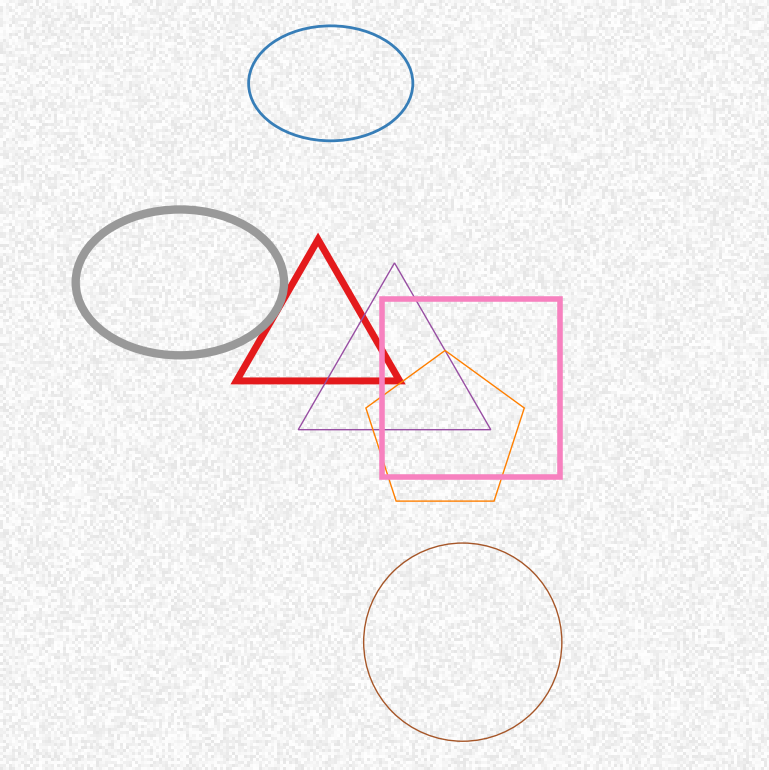[{"shape": "triangle", "thickness": 2.5, "radius": 0.61, "center": [0.413, 0.567]}, {"shape": "oval", "thickness": 1, "radius": 0.53, "center": [0.43, 0.892]}, {"shape": "triangle", "thickness": 0.5, "radius": 0.72, "center": [0.512, 0.514]}, {"shape": "pentagon", "thickness": 0.5, "radius": 0.54, "center": [0.578, 0.437]}, {"shape": "circle", "thickness": 0.5, "radius": 0.64, "center": [0.601, 0.166]}, {"shape": "square", "thickness": 2, "radius": 0.58, "center": [0.612, 0.496]}, {"shape": "oval", "thickness": 3, "radius": 0.68, "center": [0.234, 0.633]}]